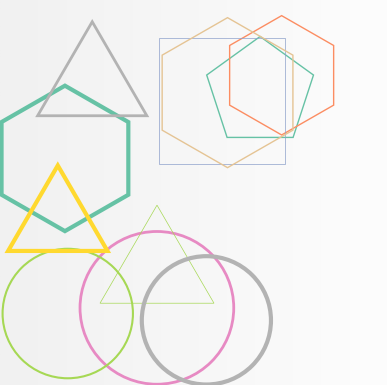[{"shape": "pentagon", "thickness": 1, "radius": 0.72, "center": [0.671, 0.76]}, {"shape": "hexagon", "thickness": 3, "radius": 0.94, "center": [0.168, 0.589]}, {"shape": "hexagon", "thickness": 1, "radius": 0.77, "center": [0.727, 0.804]}, {"shape": "square", "thickness": 0.5, "radius": 0.82, "center": [0.573, 0.737]}, {"shape": "circle", "thickness": 2, "radius": 0.99, "center": [0.405, 0.2]}, {"shape": "triangle", "thickness": 0.5, "radius": 0.85, "center": [0.405, 0.297]}, {"shape": "circle", "thickness": 1.5, "radius": 0.84, "center": [0.175, 0.186]}, {"shape": "triangle", "thickness": 3, "radius": 0.74, "center": [0.149, 0.422]}, {"shape": "hexagon", "thickness": 1, "radius": 0.97, "center": [0.587, 0.759]}, {"shape": "circle", "thickness": 3, "radius": 0.83, "center": [0.533, 0.168]}, {"shape": "triangle", "thickness": 2, "radius": 0.81, "center": [0.238, 0.781]}]